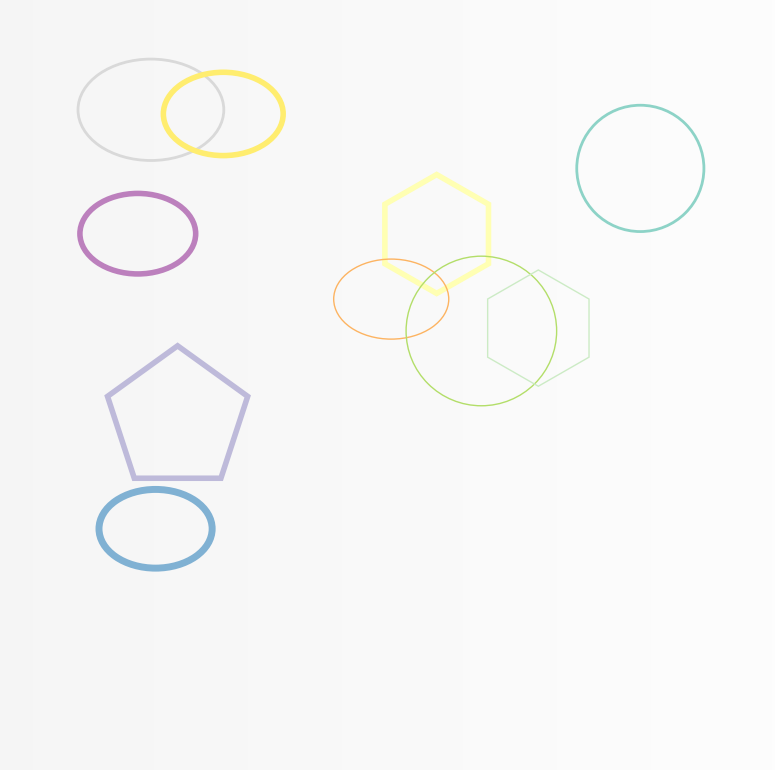[{"shape": "circle", "thickness": 1, "radius": 0.41, "center": [0.826, 0.781]}, {"shape": "hexagon", "thickness": 2, "radius": 0.39, "center": [0.563, 0.696]}, {"shape": "pentagon", "thickness": 2, "radius": 0.48, "center": [0.229, 0.456]}, {"shape": "oval", "thickness": 2.5, "radius": 0.37, "center": [0.201, 0.313]}, {"shape": "oval", "thickness": 0.5, "radius": 0.37, "center": [0.505, 0.612]}, {"shape": "circle", "thickness": 0.5, "radius": 0.49, "center": [0.621, 0.57]}, {"shape": "oval", "thickness": 1, "radius": 0.47, "center": [0.195, 0.857]}, {"shape": "oval", "thickness": 2, "radius": 0.37, "center": [0.178, 0.697]}, {"shape": "hexagon", "thickness": 0.5, "radius": 0.38, "center": [0.695, 0.574]}, {"shape": "oval", "thickness": 2, "radius": 0.39, "center": [0.288, 0.852]}]